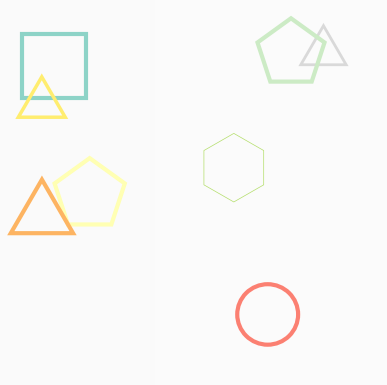[{"shape": "square", "thickness": 3, "radius": 0.42, "center": [0.139, 0.829]}, {"shape": "pentagon", "thickness": 3, "radius": 0.48, "center": [0.231, 0.494]}, {"shape": "circle", "thickness": 3, "radius": 0.39, "center": [0.691, 0.183]}, {"shape": "triangle", "thickness": 3, "radius": 0.46, "center": [0.108, 0.441]}, {"shape": "hexagon", "thickness": 0.5, "radius": 0.45, "center": [0.603, 0.564]}, {"shape": "triangle", "thickness": 2, "radius": 0.34, "center": [0.835, 0.866]}, {"shape": "pentagon", "thickness": 3, "radius": 0.45, "center": [0.751, 0.862]}, {"shape": "triangle", "thickness": 2.5, "radius": 0.35, "center": [0.108, 0.73]}]